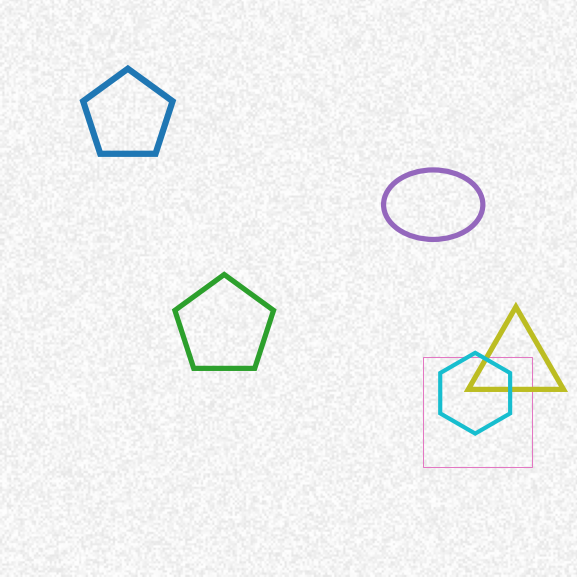[{"shape": "pentagon", "thickness": 3, "radius": 0.41, "center": [0.221, 0.799]}, {"shape": "pentagon", "thickness": 2.5, "radius": 0.45, "center": [0.388, 0.434]}, {"shape": "oval", "thickness": 2.5, "radius": 0.43, "center": [0.75, 0.645]}, {"shape": "square", "thickness": 0.5, "radius": 0.47, "center": [0.826, 0.286]}, {"shape": "triangle", "thickness": 2.5, "radius": 0.48, "center": [0.893, 0.373]}, {"shape": "hexagon", "thickness": 2, "radius": 0.35, "center": [0.823, 0.318]}]